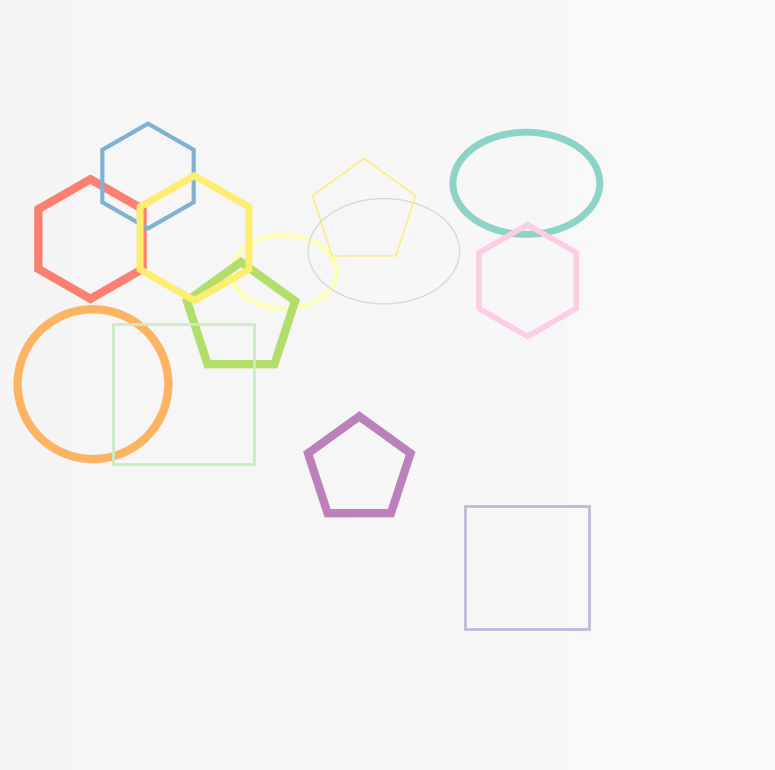[{"shape": "oval", "thickness": 2.5, "radius": 0.47, "center": [0.679, 0.762]}, {"shape": "oval", "thickness": 1.5, "radius": 0.34, "center": [0.366, 0.647]}, {"shape": "square", "thickness": 1, "radius": 0.4, "center": [0.68, 0.263]}, {"shape": "hexagon", "thickness": 3, "radius": 0.39, "center": [0.117, 0.69]}, {"shape": "hexagon", "thickness": 1.5, "radius": 0.34, "center": [0.191, 0.771]}, {"shape": "circle", "thickness": 3, "radius": 0.49, "center": [0.12, 0.501]}, {"shape": "pentagon", "thickness": 3, "radius": 0.37, "center": [0.311, 0.586]}, {"shape": "hexagon", "thickness": 2, "radius": 0.36, "center": [0.681, 0.636]}, {"shape": "oval", "thickness": 0.5, "radius": 0.49, "center": [0.495, 0.674]}, {"shape": "pentagon", "thickness": 3, "radius": 0.35, "center": [0.464, 0.39]}, {"shape": "square", "thickness": 1, "radius": 0.46, "center": [0.237, 0.488]}, {"shape": "pentagon", "thickness": 0.5, "radius": 0.35, "center": [0.47, 0.724]}, {"shape": "hexagon", "thickness": 2.5, "radius": 0.41, "center": [0.251, 0.691]}]